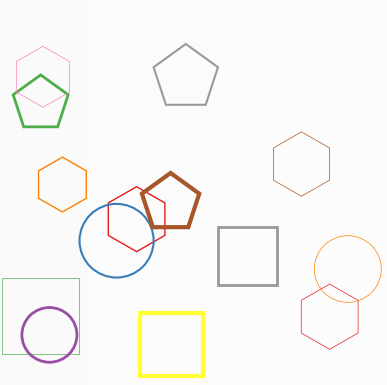[{"shape": "hexagon", "thickness": 0.5, "radius": 0.42, "center": [0.851, 0.177]}, {"shape": "hexagon", "thickness": 1, "radius": 0.42, "center": [0.353, 0.431]}, {"shape": "circle", "thickness": 1.5, "radius": 0.48, "center": [0.301, 0.375]}, {"shape": "square", "thickness": 0.5, "radius": 0.49, "center": [0.105, 0.179]}, {"shape": "pentagon", "thickness": 2, "radius": 0.37, "center": [0.105, 0.731]}, {"shape": "circle", "thickness": 2, "radius": 0.36, "center": [0.128, 0.13]}, {"shape": "hexagon", "thickness": 1, "radius": 0.36, "center": [0.161, 0.521]}, {"shape": "circle", "thickness": 0.5, "radius": 0.43, "center": [0.898, 0.301]}, {"shape": "square", "thickness": 3, "radius": 0.41, "center": [0.443, 0.106]}, {"shape": "pentagon", "thickness": 3, "radius": 0.39, "center": [0.44, 0.473]}, {"shape": "hexagon", "thickness": 0.5, "radius": 0.42, "center": [0.778, 0.574]}, {"shape": "hexagon", "thickness": 0.5, "radius": 0.4, "center": [0.111, 0.801]}, {"shape": "square", "thickness": 2, "radius": 0.38, "center": [0.64, 0.336]}, {"shape": "pentagon", "thickness": 1.5, "radius": 0.44, "center": [0.479, 0.798]}]